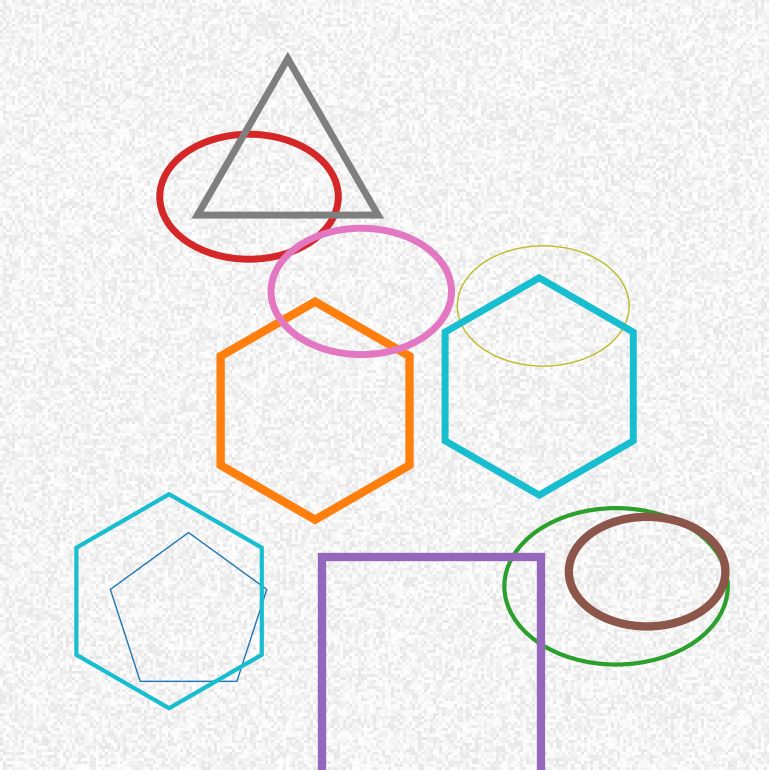[{"shape": "pentagon", "thickness": 0.5, "radius": 0.53, "center": [0.245, 0.202]}, {"shape": "hexagon", "thickness": 3, "radius": 0.71, "center": [0.409, 0.467]}, {"shape": "oval", "thickness": 1.5, "radius": 0.73, "center": [0.8, 0.239]}, {"shape": "oval", "thickness": 2.5, "radius": 0.58, "center": [0.323, 0.745]}, {"shape": "square", "thickness": 3, "radius": 0.71, "center": [0.56, 0.135]}, {"shape": "oval", "thickness": 3, "radius": 0.51, "center": [0.84, 0.258]}, {"shape": "oval", "thickness": 2.5, "radius": 0.59, "center": [0.469, 0.622]}, {"shape": "triangle", "thickness": 2.5, "radius": 0.68, "center": [0.374, 0.788]}, {"shape": "oval", "thickness": 0.5, "radius": 0.56, "center": [0.705, 0.603]}, {"shape": "hexagon", "thickness": 1.5, "radius": 0.7, "center": [0.22, 0.219]}, {"shape": "hexagon", "thickness": 2.5, "radius": 0.71, "center": [0.7, 0.498]}]